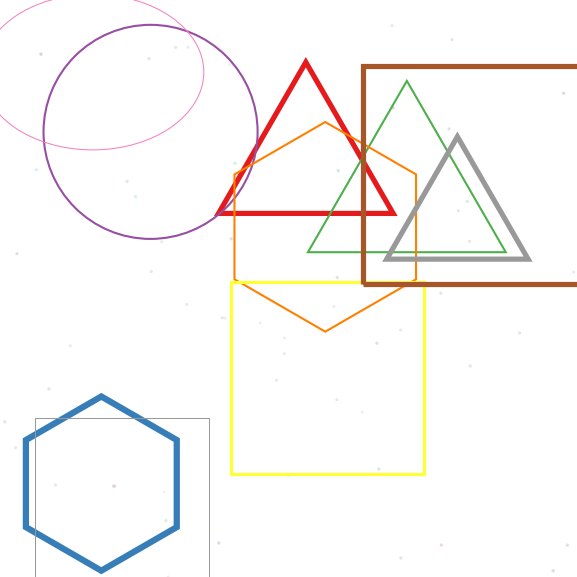[{"shape": "triangle", "thickness": 2.5, "radius": 0.87, "center": [0.53, 0.717]}, {"shape": "hexagon", "thickness": 3, "radius": 0.75, "center": [0.175, 0.162]}, {"shape": "triangle", "thickness": 1, "radius": 0.99, "center": [0.705, 0.661]}, {"shape": "circle", "thickness": 1, "radius": 0.93, "center": [0.261, 0.771]}, {"shape": "hexagon", "thickness": 1, "radius": 0.91, "center": [0.563, 0.606]}, {"shape": "square", "thickness": 1.5, "radius": 0.83, "center": [0.567, 0.345]}, {"shape": "square", "thickness": 2.5, "radius": 0.94, "center": [0.816, 0.697]}, {"shape": "oval", "thickness": 0.5, "radius": 0.96, "center": [0.161, 0.874]}, {"shape": "square", "thickness": 0.5, "radius": 0.75, "center": [0.212, 0.124]}, {"shape": "triangle", "thickness": 2.5, "radius": 0.71, "center": [0.792, 0.621]}]